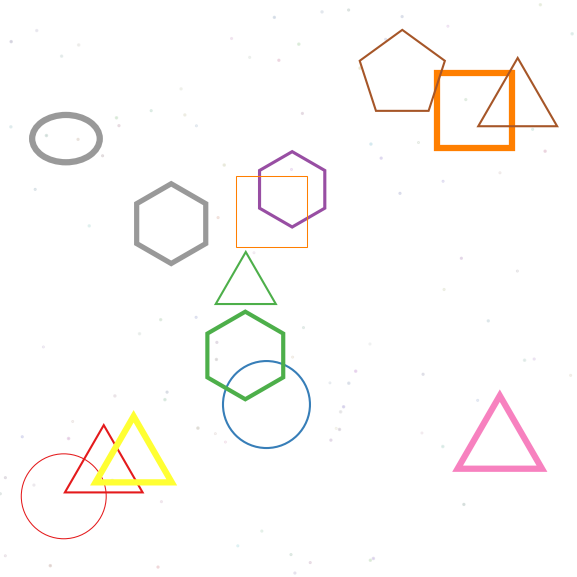[{"shape": "triangle", "thickness": 1, "radius": 0.39, "center": [0.18, 0.185]}, {"shape": "circle", "thickness": 0.5, "radius": 0.37, "center": [0.11, 0.14]}, {"shape": "circle", "thickness": 1, "radius": 0.38, "center": [0.461, 0.299]}, {"shape": "triangle", "thickness": 1, "radius": 0.3, "center": [0.426, 0.503]}, {"shape": "hexagon", "thickness": 2, "radius": 0.38, "center": [0.425, 0.384]}, {"shape": "hexagon", "thickness": 1.5, "radius": 0.33, "center": [0.506, 0.671]}, {"shape": "square", "thickness": 0.5, "radius": 0.31, "center": [0.469, 0.633]}, {"shape": "square", "thickness": 3, "radius": 0.32, "center": [0.822, 0.808]}, {"shape": "triangle", "thickness": 3, "radius": 0.38, "center": [0.231, 0.202]}, {"shape": "pentagon", "thickness": 1, "radius": 0.39, "center": [0.697, 0.87]}, {"shape": "triangle", "thickness": 1, "radius": 0.39, "center": [0.896, 0.82]}, {"shape": "triangle", "thickness": 3, "radius": 0.42, "center": [0.865, 0.23]}, {"shape": "oval", "thickness": 3, "radius": 0.29, "center": [0.114, 0.759]}, {"shape": "hexagon", "thickness": 2.5, "radius": 0.35, "center": [0.296, 0.612]}]